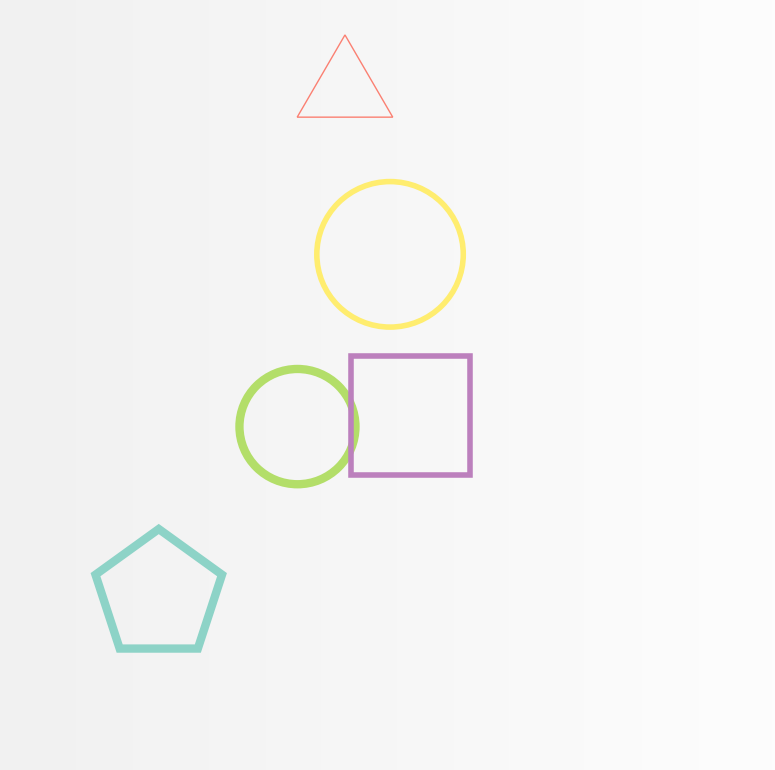[{"shape": "pentagon", "thickness": 3, "radius": 0.43, "center": [0.205, 0.227]}, {"shape": "triangle", "thickness": 0.5, "radius": 0.36, "center": [0.445, 0.883]}, {"shape": "circle", "thickness": 3, "radius": 0.37, "center": [0.384, 0.446]}, {"shape": "square", "thickness": 2, "radius": 0.38, "center": [0.53, 0.46]}, {"shape": "circle", "thickness": 2, "radius": 0.47, "center": [0.503, 0.67]}]